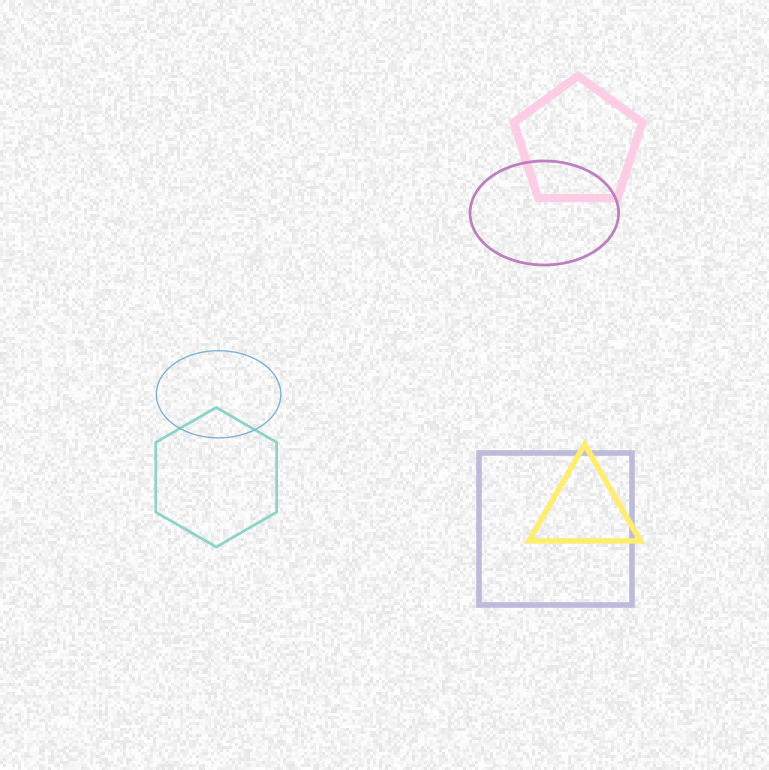[{"shape": "hexagon", "thickness": 1, "radius": 0.45, "center": [0.281, 0.38]}, {"shape": "square", "thickness": 2, "radius": 0.49, "center": [0.721, 0.313]}, {"shape": "oval", "thickness": 0.5, "radius": 0.4, "center": [0.284, 0.488]}, {"shape": "pentagon", "thickness": 3, "radius": 0.44, "center": [0.751, 0.814]}, {"shape": "oval", "thickness": 1, "radius": 0.48, "center": [0.707, 0.723]}, {"shape": "triangle", "thickness": 2, "radius": 0.42, "center": [0.759, 0.339]}]